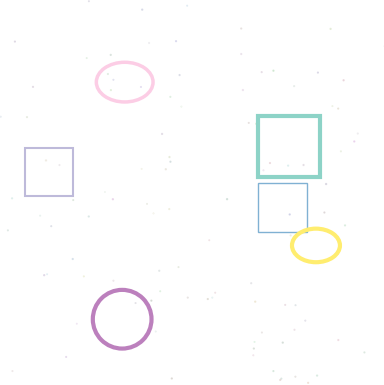[{"shape": "square", "thickness": 3, "radius": 0.4, "center": [0.751, 0.62]}, {"shape": "square", "thickness": 1.5, "radius": 0.31, "center": [0.127, 0.554]}, {"shape": "square", "thickness": 1, "radius": 0.32, "center": [0.733, 0.461]}, {"shape": "oval", "thickness": 2.5, "radius": 0.37, "center": [0.324, 0.787]}, {"shape": "circle", "thickness": 3, "radius": 0.38, "center": [0.317, 0.171]}, {"shape": "oval", "thickness": 3, "radius": 0.31, "center": [0.821, 0.363]}]